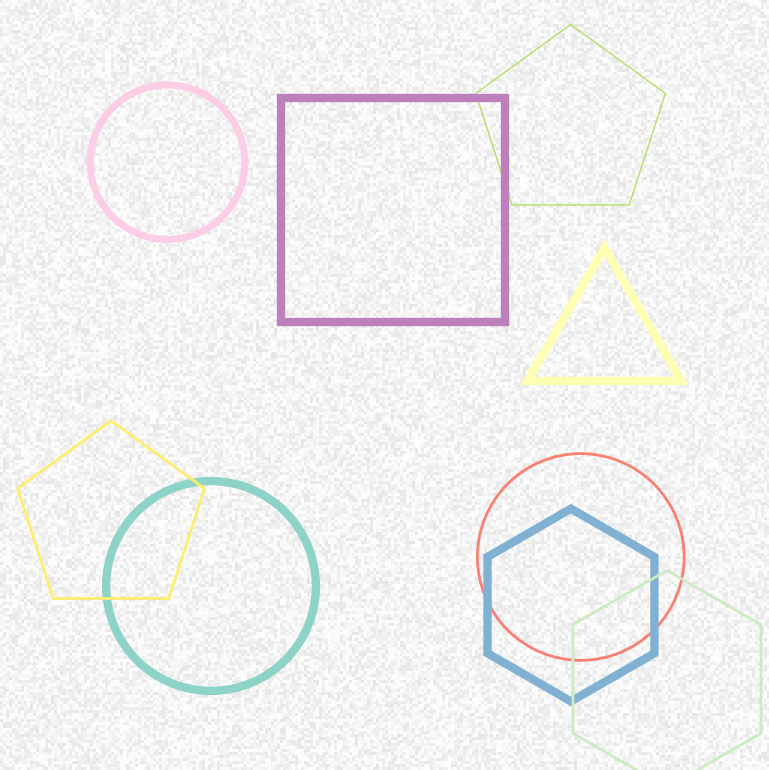[{"shape": "circle", "thickness": 3, "radius": 0.68, "center": [0.274, 0.239]}, {"shape": "triangle", "thickness": 3, "radius": 0.58, "center": [0.785, 0.563]}, {"shape": "circle", "thickness": 1, "radius": 0.67, "center": [0.754, 0.277]}, {"shape": "hexagon", "thickness": 3, "radius": 0.63, "center": [0.742, 0.214]}, {"shape": "pentagon", "thickness": 0.5, "radius": 0.65, "center": [0.741, 0.839]}, {"shape": "circle", "thickness": 2.5, "radius": 0.5, "center": [0.218, 0.789]}, {"shape": "square", "thickness": 3, "radius": 0.73, "center": [0.51, 0.728]}, {"shape": "hexagon", "thickness": 1, "radius": 0.71, "center": [0.866, 0.118]}, {"shape": "pentagon", "thickness": 1, "radius": 0.64, "center": [0.144, 0.326]}]